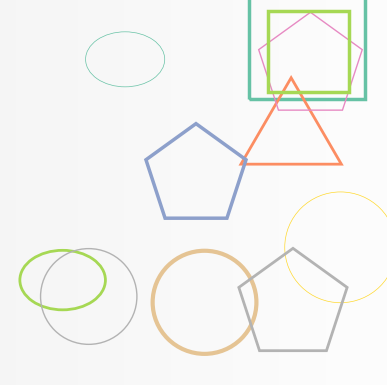[{"shape": "square", "thickness": 2.5, "radius": 0.75, "center": [0.792, 0.892]}, {"shape": "oval", "thickness": 0.5, "radius": 0.51, "center": [0.323, 0.846]}, {"shape": "triangle", "thickness": 2, "radius": 0.75, "center": [0.751, 0.648]}, {"shape": "pentagon", "thickness": 2.5, "radius": 0.68, "center": [0.506, 0.543]}, {"shape": "pentagon", "thickness": 1, "radius": 0.7, "center": [0.801, 0.828]}, {"shape": "oval", "thickness": 2, "radius": 0.55, "center": [0.162, 0.273]}, {"shape": "square", "thickness": 2.5, "radius": 0.53, "center": [0.796, 0.866]}, {"shape": "circle", "thickness": 0.5, "radius": 0.72, "center": [0.879, 0.358]}, {"shape": "circle", "thickness": 3, "radius": 0.67, "center": [0.528, 0.215]}, {"shape": "pentagon", "thickness": 2, "radius": 0.73, "center": [0.756, 0.208]}, {"shape": "circle", "thickness": 1, "radius": 0.62, "center": [0.229, 0.23]}]